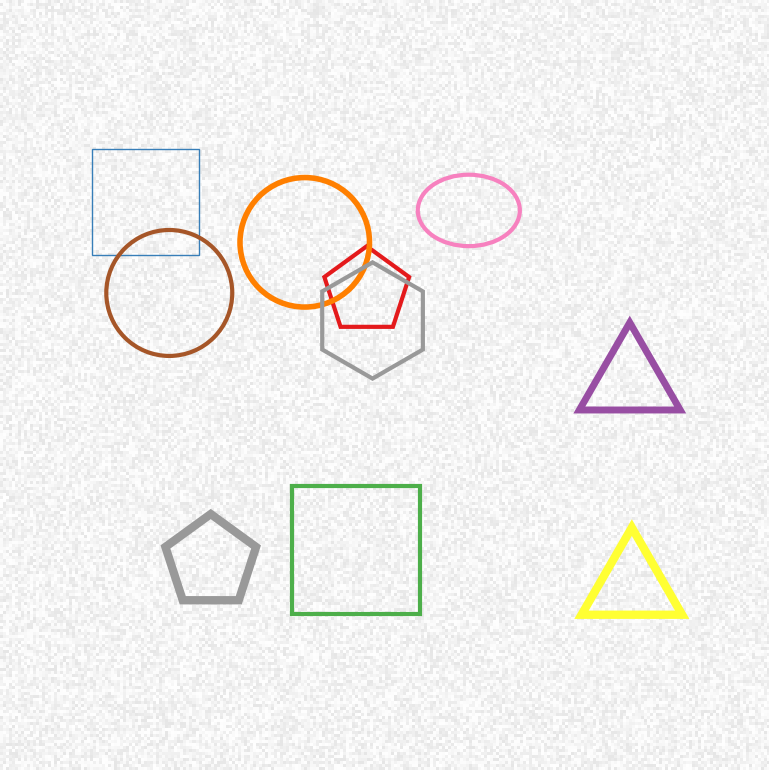[{"shape": "pentagon", "thickness": 1.5, "radius": 0.29, "center": [0.476, 0.622]}, {"shape": "square", "thickness": 0.5, "radius": 0.35, "center": [0.189, 0.738]}, {"shape": "square", "thickness": 1.5, "radius": 0.42, "center": [0.463, 0.286]}, {"shape": "triangle", "thickness": 2.5, "radius": 0.38, "center": [0.818, 0.505]}, {"shape": "circle", "thickness": 2, "radius": 0.42, "center": [0.396, 0.685]}, {"shape": "triangle", "thickness": 3, "radius": 0.38, "center": [0.821, 0.239]}, {"shape": "circle", "thickness": 1.5, "radius": 0.41, "center": [0.22, 0.62]}, {"shape": "oval", "thickness": 1.5, "radius": 0.33, "center": [0.609, 0.727]}, {"shape": "hexagon", "thickness": 1.5, "radius": 0.38, "center": [0.484, 0.584]}, {"shape": "pentagon", "thickness": 3, "radius": 0.31, "center": [0.274, 0.271]}]